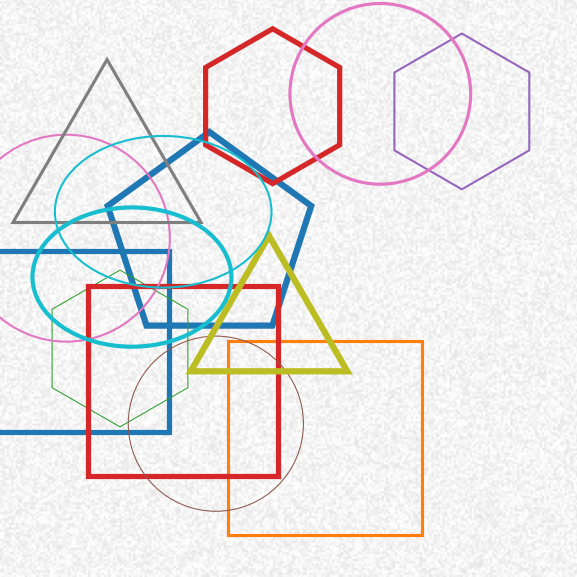[{"shape": "pentagon", "thickness": 3, "radius": 0.93, "center": [0.363, 0.585]}, {"shape": "square", "thickness": 2.5, "radius": 0.78, "center": [0.137, 0.407]}, {"shape": "square", "thickness": 1.5, "radius": 0.84, "center": [0.563, 0.241]}, {"shape": "hexagon", "thickness": 0.5, "radius": 0.68, "center": [0.208, 0.396]}, {"shape": "hexagon", "thickness": 2.5, "radius": 0.67, "center": [0.472, 0.815]}, {"shape": "square", "thickness": 2.5, "radius": 0.82, "center": [0.318, 0.34]}, {"shape": "hexagon", "thickness": 1, "radius": 0.67, "center": [0.8, 0.806]}, {"shape": "circle", "thickness": 0.5, "radius": 0.76, "center": [0.374, 0.265]}, {"shape": "circle", "thickness": 1.5, "radius": 0.78, "center": [0.659, 0.837]}, {"shape": "circle", "thickness": 1, "radius": 0.9, "center": [0.115, 0.587]}, {"shape": "triangle", "thickness": 1.5, "radius": 0.94, "center": [0.185, 0.708]}, {"shape": "triangle", "thickness": 3, "radius": 0.78, "center": [0.466, 0.434]}, {"shape": "oval", "thickness": 1, "radius": 0.94, "center": [0.283, 0.632]}, {"shape": "oval", "thickness": 2, "radius": 0.86, "center": [0.228, 0.519]}]